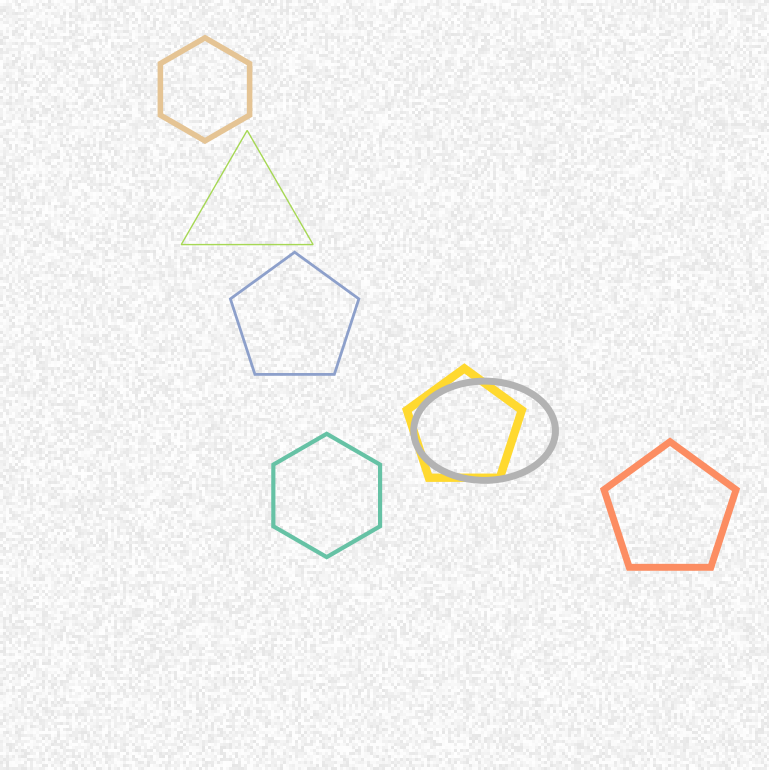[{"shape": "hexagon", "thickness": 1.5, "radius": 0.4, "center": [0.424, 0.357]}, {"shape": "pentagon", "thickness": 2.5, "radius": 0.45, "center": [0.87, 0.336]}, {"shape": "pentagon", "thickness": 1, "radius": 0.44, "center": [0.383, 0.585]}, {"shape": "triangle", "thickness": 0.5, "radius": 0.49, "center": [0.321, 0.732]}, {"shape": "pentagon", "thickness": 3, "radius": 0.39, "center": [0.603, 0.443]}, {"shape": "hexagon", "thickness": 2, "radius": 0.33, "center": [0.266, 0.884]}, {"shape": "oval", "thickness": 2.5, "radius": 0.46, "center": [0.629, 0.441]}]